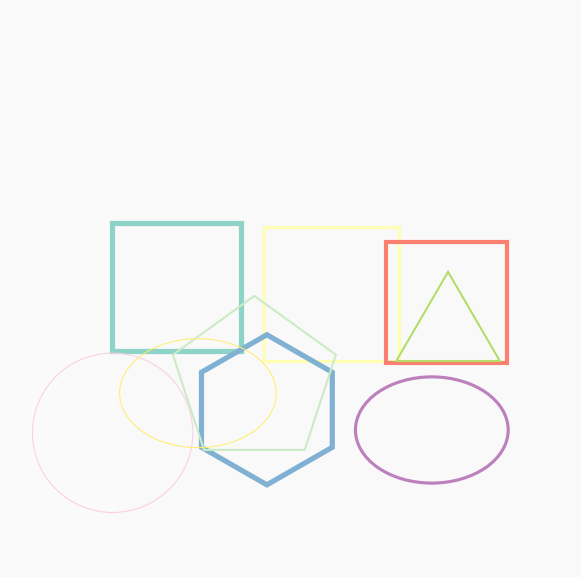[{"shape": "square", "thickness": 2.5, "radius": 0.56, "center": [0.303, 0.502]}, {"shape": "square", "thickness": 1.5, "radius": 0.58, "center": [0.57, 0.49]}, {"shape": "square", "thickness": 2, "radius": 0.52, "center": [0.768, 0.475]}, {"shape": "hexagon", "thickness": 2.5, "radius": 0.65, "center": [0.459, 0.29]}, {"shape": "triangle", "thickness": 1, "radius": 0.51, "center": [0.771, 0.425]}, {"shape": "circle", "thickness": 0.5, "radius": 0.69, "center": [0.194, 0.25]}, {"shape": "oval", "thickness": 1.5, "radius": 0.66, "center": [0.743, 0.255]}, {"shape": "pentagon", "thickness": 1, "radius": 0.74, "center": [0.438, 0.339]}, {"shape": "oval", "thickness": 0.5, "radius": 0.67, "center": [0.34, 0.318]}]